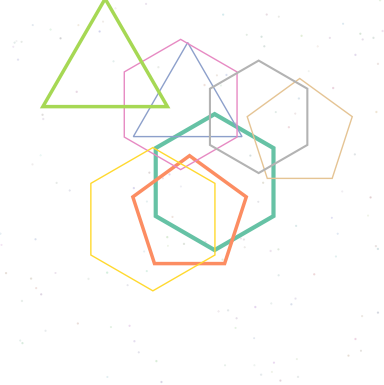[{"shape": "hexagon", "thickness": 3, "radius": 0.88, "center": [0.557, 0.527]}, {"shape": "pentagon", "thickness": 2.5, "radius": 0.77, "center": [0.492, 0.441]}, {"shape": "triangle", "thickness": 1, "radius": 0.81, "center": [0.487, 0.727]}, {"shape": "hexagon", "thickness": 1, "radius": 0.85, "center": [0.469, 0.729]}, {"shape": "triangle", "thickness": 2.5, "radius": 0.93, "center": [0.273, 0.816]}, {"shape": "hexagon", "thickness": 1, "radius": 0.93, "center": [0.397, 0.431]}, {"shape": "pentagon", "thickness": 1, "radius": 0.72, "center": [0.779, 0.653]}, {"shape": "hexagon", "thickness": 1.5, "radius": 0.73, "center": [0.672, 0.697]}]